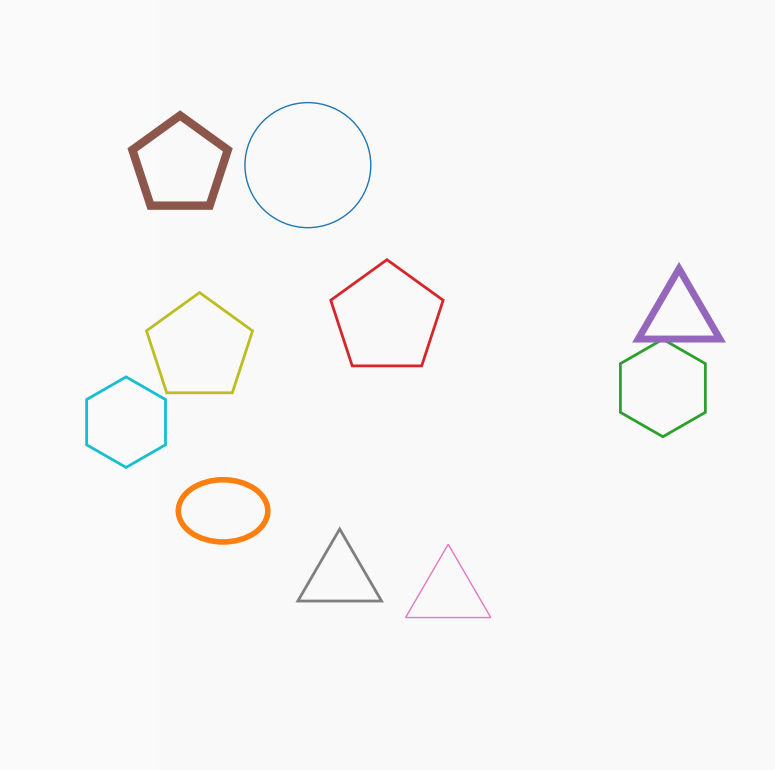[{"shape": "circle", "thickness": 0.5, "radius": 0.41, "center": [0.397, 0.786]}, {"shape": "oval", "thickness": 2, "radius": 0.29, "center": [0.288, 0.337]}, {"shape": "hexagon", "thickness": 1, "radius": 0.32, "center": [0.855, 0.496]}, {"shape": "pentagon", "thickness": 1, "radius": 0.38, "center": [0.499, 0.586]}, {"shape": "triangle", "thickness": 2.5, "radius": 0.3, "center": [0.876, 0.59]}, {"shape": "pentagon", "thickness": 3, "radius": 0.32, "center": [0.232, 0.785]}, {"shape": "triangle", "thickness": 0.5, "radius": 0.32, "center": [0.578, 0.23]}, {"shape": "triangle", "thickness": 1, "radius": 0.31, "center": [0.438, 0.251]}, {"shape": "pentagon", "thickness": 1, "radius": 0.36, "center": [0.257, 0.548]}, {"shape": "hexagon", "thickness": 1, "radius": 0.29, "center": [0.163, 0.452]}]